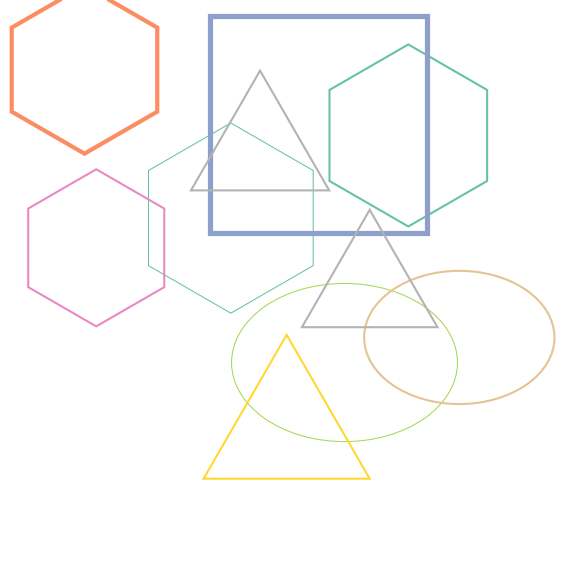[{"shape": "hexagon", "thickness": 0.5, "radius": 0.82, "center": [0.4, 0.622]}, {"shape": "hexagon", "thickness": 1, "radius": 0.79, "center": [0.707, 0.765]}, {"shape": "hexagon", "thickness": 2, "radius": 0.73, "center": [0.146, 0.879]}, {"shape": "square", "thickness": 2.5, "radius": 0.94, "center": [0.551, 0.784]}, {"shape": "hexagon", "thickness": 1, "radius": 0.68, "center": [0.167, 0.57]}, {"shape": "oval", "thickness": 0.5, "radius": 0.98, "center": [0.597, 0.371]}, {"shape": "triangle", "thickness": 1, "radius": 0.83, "center": [0.496, 0.253]}, {"shape": "oval", "thickness": 1, "radius": 0.82, "center": [0.795, 0.415]}, {"shape": "triangle", "thickness": 1, "radius": 0.68, "center": [0.64, 0.5]}, {"shape": "triangle", "thickness": 1, "radius": 0.69, "center": [0.45, 0.739]}]